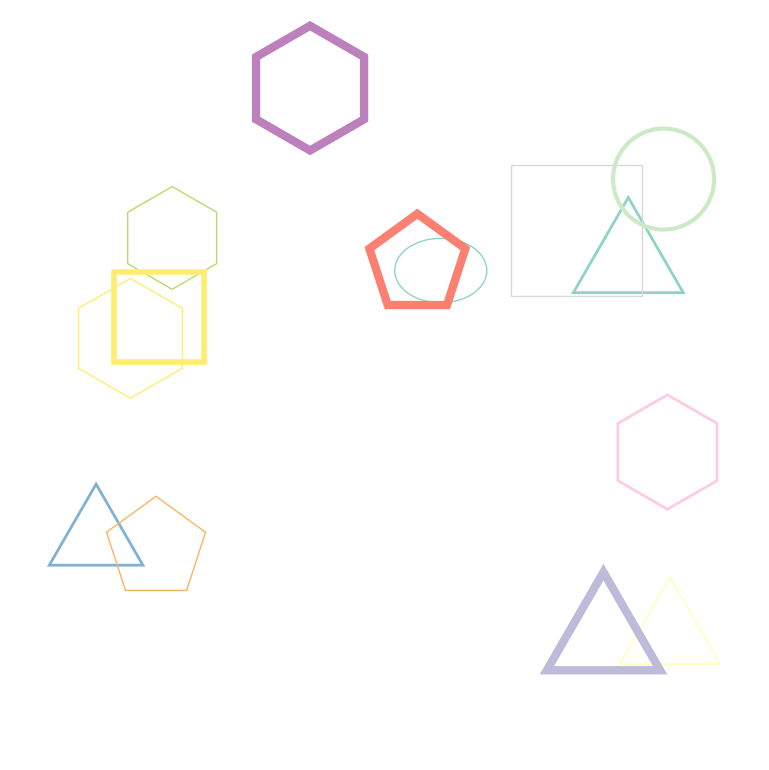[{"shape": "triangle", "thickness": 1, "radius": 0.41, "center": [0.816, 0.661]}, {"shape": "oval", "thickness": 0.5, "radius": 0.3, "center": [0.572, 0.649]}, {"shape": "triangle", "thickness": 0.5, "radius": 0.38, "center": [0.87, 0.175]}, {"shape": "triangle", "thickness": 3, "radius": 0.42, "center": [0.784, 0.172]}, {"shape": "pentagon", "thickness": 3, "radius": 0.33, "center": [0.542, 0.657]}, {"shape": "triangle", "thickness": 1, "radius": 0.35, "center": [0.125, 0.301]}, {"shape": "pentagon", "thickness": 0.5, "radius": 0.34, "center": [0.203, 0.288]}, {"shape": "hexagon", "thickness": 0.5, "radius": 0.33, "center": [0.224, 0.691]}, {"shape": "hexagon", "thickness": 1, "radius": 0.37, "center": [0.867, 0.413]}, {"shape": "square", "thickness": 0.5, "radius": 0.43, "center": [0.748, 0.7]}, {"shape": "hexagon", "thickness": 3, "radius": 0.4, "center": [0.403, 0.886]}, {"shape": "circle", "thickness": 1.5, "radius": 0.33, "center": [0.862, 0.767]}, {"shape": "hexagon", "thickness": 0.5, "radius": 0.39, "center": [0.169, 0.561]}, {"shape": "square", "thickness": 2, "radius": 0.29, "center": [0.207, 0.588]}]